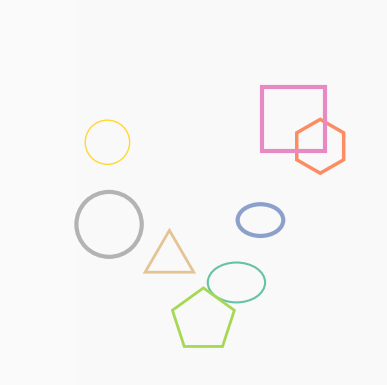[{"shape": "oval", "thickness": 1.5, "radius": 0.37, "center": [0.61, 0.266]}, {"shape": "hexagon", "thickness": 2.5, "radius": 0.35, "center": [0.826, 0.62]}, {"shape": "oval", "thickness": 3, "radius": 0.29, "center": [0.672, 0.428]}, {"shape": "square", "thickness": 3, "radius": 0.41, "center": [0.758, 0.691]}, {"shape": "pentagon", "thickness": 2, "radius": 0.42, "center": [0.525, 0.168]}, {"shape": "circle", "thickness": 1, "radius": 0.29, "center": [0.277, 0.631]}, {"shape": "triangle", "thickness": 2, "radius": 0.36, "center": [0.437, 0.329]}, {"shape": "circle", "thickness": 3, "radius": 0.42, "center": [0.281, 0.417]}]